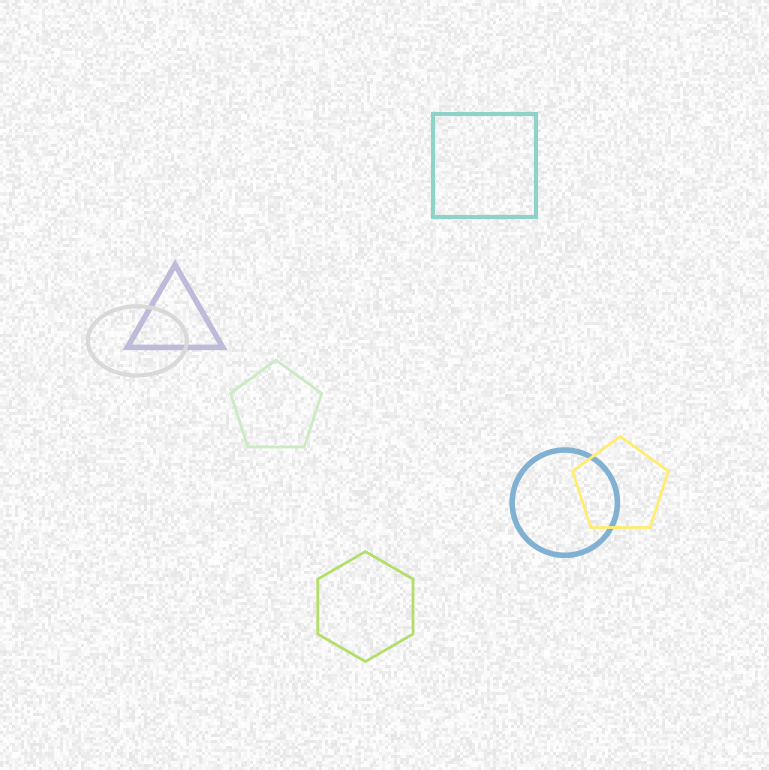[{"shape": "square", "thickness": 1.5, "radius": 0.34, "center": [0.629, 0.785]}, {"shape": "triangle", "thickness": 2, "radius": 0.36, "center": [0.227, 0.585]}, {"shape": "circle", "thickness": 2, "radius": 0.34, "center": [0.733, 0.347]}, {"shape": "hexagon", "thickness": 1, "radius": 0.36, "center": [0.475, 0.212]}, {"shape": "oval", "thickness": 1.5, "radius": 0.32, "center": [0.178, 0.557]}, {"shape": "pentagon", "thickness": 1, "radius": 0.31, "center": [0.359, 0.47]}, {"shape": "pentagon", "thickness": 1, "radius": 0.33, "center": [0.806, 0.368]}]